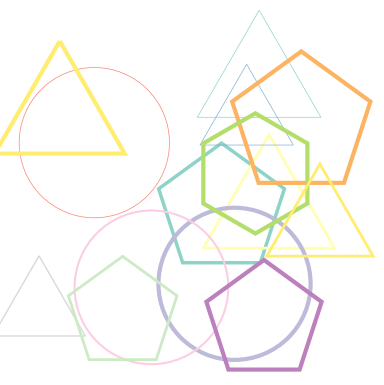[{"shape": "pentagon", "thickness": 2.5, "radius": 0.86, "center": [0.575, 0.457]}, {"shape": "triangle", "thickness": 0.5, "radius": 0.93, "center": [0.673, 0.788]}, {"shape": "triangle", "thickness": 2, "radius": 0.98, "center": [0.699, 0.454]}, {"shape": "circle", "thickness": 3, "radius": 0.99, "center": [0.609, 0.263]}, {"shape": "circle", "thickness": 0.5, "radius": 0.98, "center": [0.245, 0.629]}, {"shape": "triangle", "thickness": 0.5, "radius": 0.7, "center": [0.641, 0.693]}, {"shape": "pentagon", "thickness": 3, "radius": 0.94, "center": [0.783, 0.678]}, {"shape": "hexagon", "thickness": 3, "radius": 0.78, "center": [0.663, 0.55]}, {"shape": "circle", "thickness": 1.5, "radius": 1.0, "center": [0.393, 0.254]}, {"shape": "triangle", "thickness": 1, "radius": 0.69, "center": [0.101, 0.197]}, {"shape": "pentagon", "thickness": 3, "radius": 0.79, "center": [0.686, 0.167]}, {"shape": "pentagon", "thickness": 2, "radius": 0.74, "center": [0.319, 0.186]}, {"shape": "triangle", "thickness": 2, "radius": 0.8, "center": [0.831, 0.414]}, {"shape": "triangle", "thickness": 3, "radius": 0.97, "center": [0.155, 0.698]}]